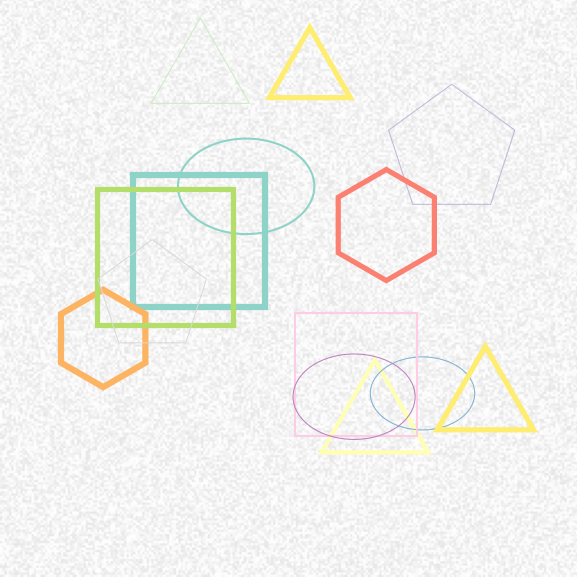[{"shape": "oval", "thickness": 1, "radius": 0.59, "center": [0.426, 0.676]}, {"shape": "square", "thickness": 3, "radius": 0.57, "center": [0.345, 0.582]}, {"shape": "triangle", "thickness": 2, "radius": 0.53, "center": [0.649, 0.269]}, {"shape": "pentagon", "thickness": 0.5, "radius": 0.57, "center": [0.782, 0.738]}, {"shape": "hexagon", "thickness": 2.5, "radius": 0.48, "center": [0.669, 0.609]}, {"shape": "oval", "thickness": 0.5, "radius": 0.45, "center": [0.732, 0.318]}, {"shape": "hexagon", "thickness": 3, "radius": 0.42, "center": [0.179, 0.413]}, {"shape": "square", "thickness": 2.5, "radius": 0.59, "center": [0.286, 0.554]}, {"shape": "square", "thickness": 1, "radius": 0.53, "center": [0.616, 0.35]}, {"shape": "pentagon", "thickness": 0.5, "radius": 0.49, "center": [0.264, 0.485]}, {"shape": "oval", "thickness": 0.5, "radius": 0.53, "center": [0.613, 0.312]}, {"shape": "triangle", "thickness": 0.5, "radius": 0.49, "center": [0.347, 0.869]}, {"shape": "triangle", "thickness": 2.5, "radius": 0.4, "center": [0.536, 0.87]}, {"shape": "triangle", "thickness": 2.5, "radius": 0.48, "center": [0.84, 0.303]}]